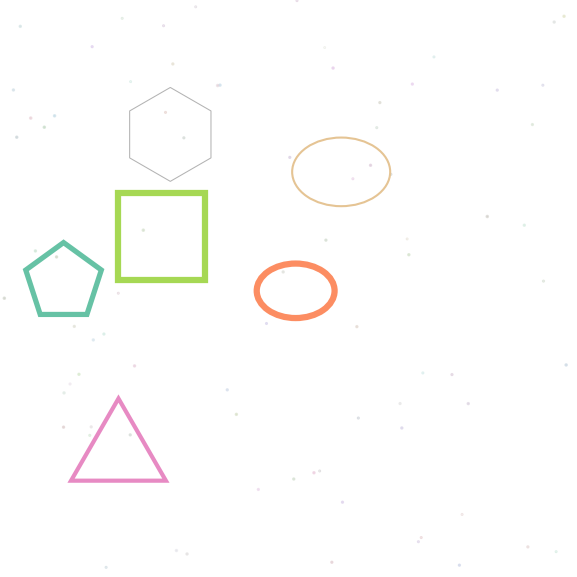[{"shape": "pentagon", "thickness": 2.5, "radius": 0.34, "center": [0.11, 0.51]}, {"shape": "oval", "thickness": 3, "radius": 0.34, "center": [0.512, 0.496]}, {"shape": "triangle", "thickness": 2, "radius": 0.47, "center": [0.205, 0.214]}, {"shape": "square", "thickness": 3, "radius": 0.38, "center": [0.279, 0.589]}, {"shape": "oval", "thickness": 1, "radius": 0.42, "center": [0.591, 0.702]}, {"shape": "hexagon", "thickness": 0.5, "radius": 0.41, "center": [0.295, 0.766]}]